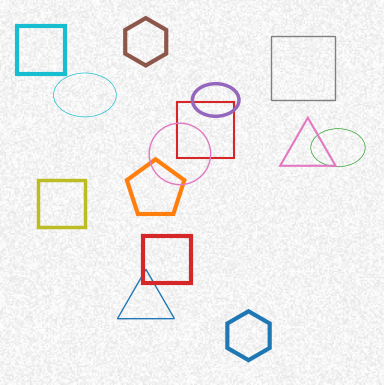[{"shape": "hexagon", "thickness": 3, "radius": 0.32, "center": [0.646, 0.128]}, {"shape": "triangle", "thickness": 1, "radius": 0.43, "center": [0.379, 0.215]}, {"shape": "pentagon", "thickness": 3, "radius": 0.39, "center": [0.404, 0.508]}, {"shape": "oval", "thickness": 0.5, "radius": 0.35, "center": [0.878, 0.616]}, {"shape": "square", "thickness": 1.5, "radius": 0.36, "center": [0.534, 0.663]}, {"shape": "square", "thickness": 3, "radius": 0.31, "center": [0.434, 0.326]}, {"shape": "oval", "thickness": 2.5, "radius": 0.3, "center": [0.56, 0.74]}, {"shape": "hexagon", "thickness": 3, "radius": 0.31, "center": [0.379, 0.891]}, {"shape": "triangle", "thickness": 1.5, "radius": 0.42, "center": [0.8, 0.611]}, {"shape": "circle", "thickness": 1, "radius": 0.4, "center": [0.467, 0.6]}, {"shape": "square", "thickness": 1, "radius": 0.41, "center": [0.787, 0.824]}, {"shape": "square", "thickness": 2.5, "radius": 0.31, "center": [0.159, 0.472]}, {"shape": "square", "thickness": 3, "radius": 0.31, "center": [0.107, 0.87]}, {"shape": "oval", "thickness": 0.5, "radius": 0.41, "center": [0.221, 0.753]}]